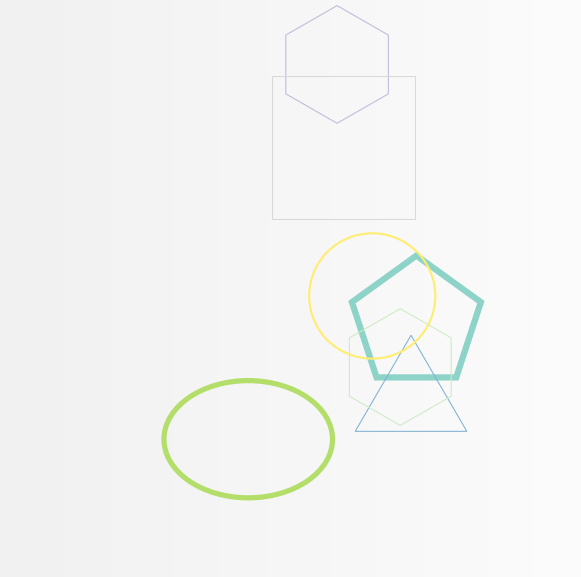[{"shape": "pentagon", "thickness": 3, "radius": 0.58, "center": [0.716, 0.44]}, {"shape": "hexagon", "thickness": 0.5, "radius": 0.51, "center": [0.58, 0.888]}, {"shape": "triangle", "thickness": 0.5, "radius": 0.55, "center": [0.707, 0.308]}, {"shape": "oval", "thickness": 2.5, "radius": 0.72, "center": [0.427, 0.239]}, {"shape": "square", "thickness": 0.5, "radius": 0.62, "center": [0.591, 0.744]}, {"shape": "hexagon", "thickness": 0.5, "radius": 0.51, "center": [0.689, 0.364]}, {"shape": "circle", "thickness": 1, "radius": 0.54, "center": [0.64, 0.487]}]